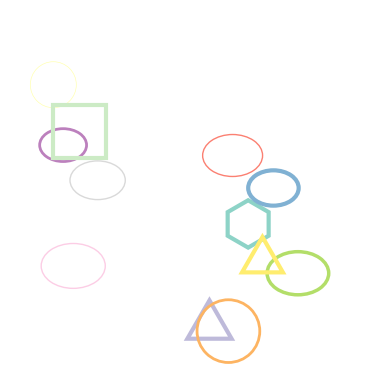[{"shape": "hexagon", "thickness": 3, "radius": 0.31, "center": [0.645, 0.418]}, {"shape": "circle", "thickness": 0.5, "radius": 0.3, "center": [0.138, 0.78]}, {"shape": "triangle", "thickness": 3, "radius": 0.33, "center": [0.544, 0.153]}, {"shape": "oval", "thickness": 1, "radius": 0.39, "center": [0.604, 0.596]}, {"shape": "oval", "thickness": 3, "radius": 0.33, "center": [0.71, 0.512]}, {"shape": "circle", "thickness": 2, "radius": 0.41, "center": [0.593, 0.14]}, {"shape": "oval", "thickness": 2.5, "radius": 0.4, "center": [0.774, 0.29]}, {"shape": "oval", "thickness": 1, "radius": 0.42, "center": [0.19, 0.309]}, {"shape": "oval", "thickness": 1, "radius": 0.36, "center": [0.254, 0.532]}, {"shape": "oval", "thickness": 2, "radius": 0.3, "center": [0.164, 0.623]}, {"shape": "square", "thickness": 3, "radius": 0.35, "center": [0.206, 0.659]}, {"shape": "triangle", "thickness": 3, "radius": 0.31, "center": [0.682, 0.323]}]